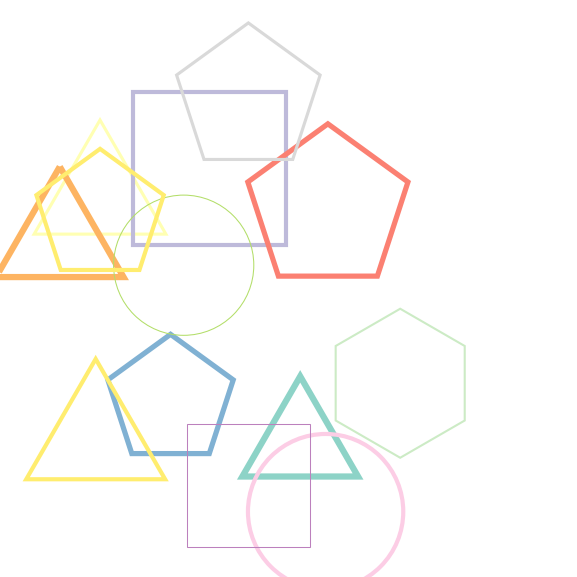[{"shape": "triangle", "thickness": 3, "radius": 0.58, "center": [0.52, 0.232]}, {"shape": "triangle", "thickness": 1.5, "radius": 0.66, "center": [0.173, 0.66]}, {"shape": "square", "thickness": 2, "radius": 0.66, "center": [0.363, 0.707]}, {"shape": "pentagon", "thickness": 2.5, "radius": 0.73, "center": [0.568, 0.639]}, {"shape": "pentagon", "thickness": 2.5, "radius": 0.57, "center": [0.295, 0.306]}, {"shape": "triangle", "thickness": 3, "radius": 0.64, "center": [0.104, 0.583]}, {"shape": "circle", "thickness": 0.5, "radius": 0.61, "center": [0.318, 0.54]}, {"shape": "circle", "thickness": 2, "radius": 0.67, "center": [0.564, 0.113]}, {"shape": "pentagon", "thickness": 1.5, "radius": 0.65, "center": [0.43, 0.829]}, {"shape": "square", "thickness": 0.5, "radius": 0.53, "center": [0.431, 0.158]}, {"shape": "hexagon", "thickness": 1, "radius": 0.65, "center": [0.693, 0.335]}, {"shape": "triangle", "thickness": 2, "radius": 0.69, "center": [0.166, 0.239]}, {"shape": "pentagon", "thickness": 2, "radius": 0.58, "center": [0.173, 0.625]}]